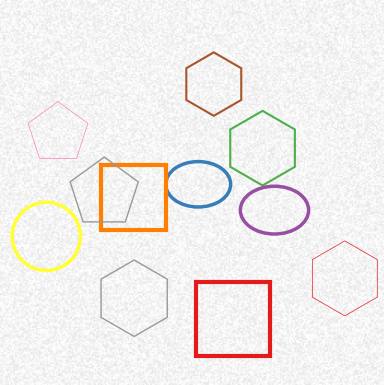[{"shape": "square", "thickness": 3, "radius": 0.48, "center": [0.606, 0.172]}, {"shape": "hexagon", "thickness": 0.5, "radius": 0.49, "center": [0.896, 0.277]}, {"shape": "oval", "thickness": 2.5, "radius": 0.42, "center": [0.515, 0.521]}, {"shape": "hexagon", "thickness": 1.5, "radius": 0.48, "center": [0.682, 0.615]}, {"shape": "oval", "thickness": 2.5, "radius": 0.44, "center": [0.713, 0.454]}, {"shape": "square", "thickness": 3, "radius": 0.42, "center": [0.346, 0.486]}, {"shape": "circle", "thickness": 2.5, "radius": 0.44, "center": [0.12, 0.386]}, {"shape": "hexagon", "thickness": 1.5, "radius": 0.41, "center": [0.555, 0.782]}, {"shape": "pentagon", "thickness": 0.5, "radius": 0.41, "center": [0.151, 0.654]}, {"shape": "pentagon", "thickness": 1, "radius": 0.47, "center": [0.271, 0.499]}, {"shape": "hexagon", "thickness": 1, "radius": 0.5, "center": [0.348, 0.225]}]